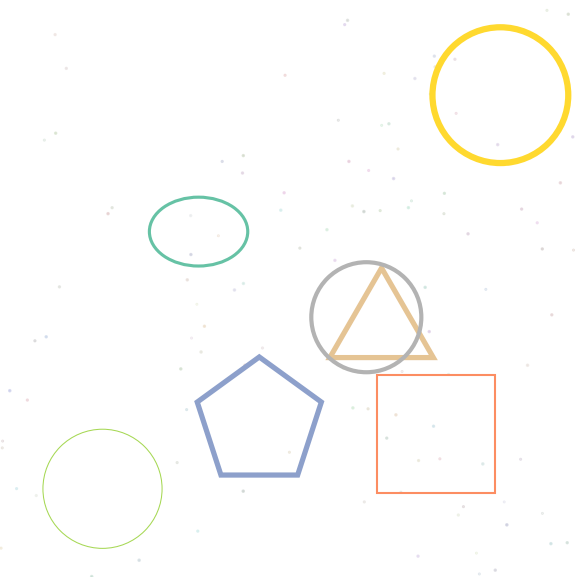[{"shape": "oval", "thickness": 1.5, "radius": 0.43, "center": [0.344, 0.598]}, {"shape": "square", "thickness": 1, "radius": 0.51, "center": [0.755, 0.248]}, {"shape": "pentagon", "thickness": 2.5, "radius": 0.57, "center": [0.449, 0.268]}, {"shape": "circle", "thickness": 0.5, "radius": 0.52, "center": [0.177, 0.153]}, {"shape": "circle", "thickness": 3, "radius": 0.59, "center": [0.866, 0.834]}, {"shape": "triangle", "thickness": 2.5, "radius": 0.52, "center": [0.661, 0.432]}, {"shape": "circle", "thickness": 2, "radius": 0.48, "center": [0.634, 0.45]}]